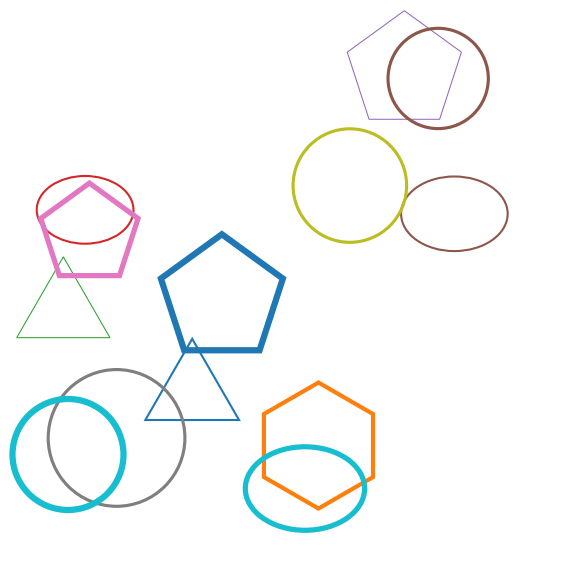[{"shape": "pentagon", "thickness": 3, "radius": 0.56, "center": [0.384, 0.482]}, {"shape": "triangle", "thickness": 1, "radius": 0.47, "center": [0.333, 0.319]}, {"shape": "hexagon", "thickness": 2, "radius": 0.55, "center": [0.551, 0.228]}, {"shape": "triangle", "thickness": 0.5, "radius": 0.47, "center": [0.11, 0.461]}, {"shape": "oval", "thickness": 1, "radius": 0.42, "center": [0.147, 0.636]}, {"shape": "pentagon", "thickness": 0.5, "radius": 0.52, "center": [0.7, 0.877]}, {"shape": "oval", "thickness": 1, "radius": 0.46, "center": [0.787, 0.629]}, {"shape": "circle", "thickness": 1.5, "radius": 0.43, "center": [0.759, 0.863]}, {"shape": "pentagon", "thickness": 2.5, "radius": 0.44, "center": [0.155, 0.594]}, {"shape": "circle", "thickness": 1.5, "radius": 0.59, "center": [0.202, 0.241]}, {"shape": "circle", "thickness": 1.5, "radius": 0.49, "center": [0.606, 0.678]}, {"shape": "oval", "thickness": 2.5, "radius": 0.52, "center": [0.528, 0.153]}, {"shape": "circle", "thickness": 3, "radius": 0.48, "center": [0.118, 0.212]}]